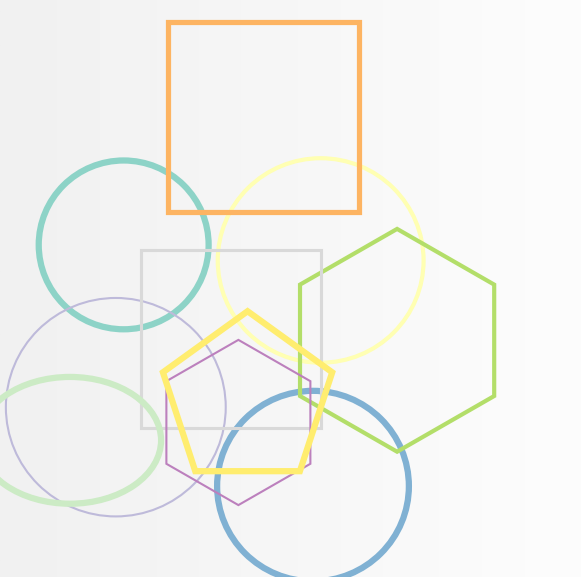[{"shape": "circle", "thickness": 3, "radius": 0.73, "center": [0.213, 0.575]}, {"shape": "circle", "thickness": 2, "radius": 0.89, "center": [0.552, 0.548]}, {"shape": "circle", "thickness": 1, "radius": 0.95, "center": [0.199, 0.294]}, {"shape": "circle", "thickness": 3, "radius": 0.82, "center": [0.538, 0.157]}, {"shape": "square", "thickness": 2.5, "radius": 0.82, "center": [0.454, 0.797]}, {"shape": "hexagon", "thickness": 2, "radius": 0.96, "center": [0.683, 0.41]}, {"shape": "square", "thickness": 1.5, "radius": 0.77, "center": [0.397, 0.413]}, {"shape": "hexagon", "thickness": 1, "radius": 0.72, "center": [0.41, 0.268]}, {"shape": "oval", "thickness": 3, "radius": 0.78, "center": [0.12, 0.237]}, {"shape": "pentagon", "thickness": 3, "radius": 0.77, "center": [0.426, 0.307]}]